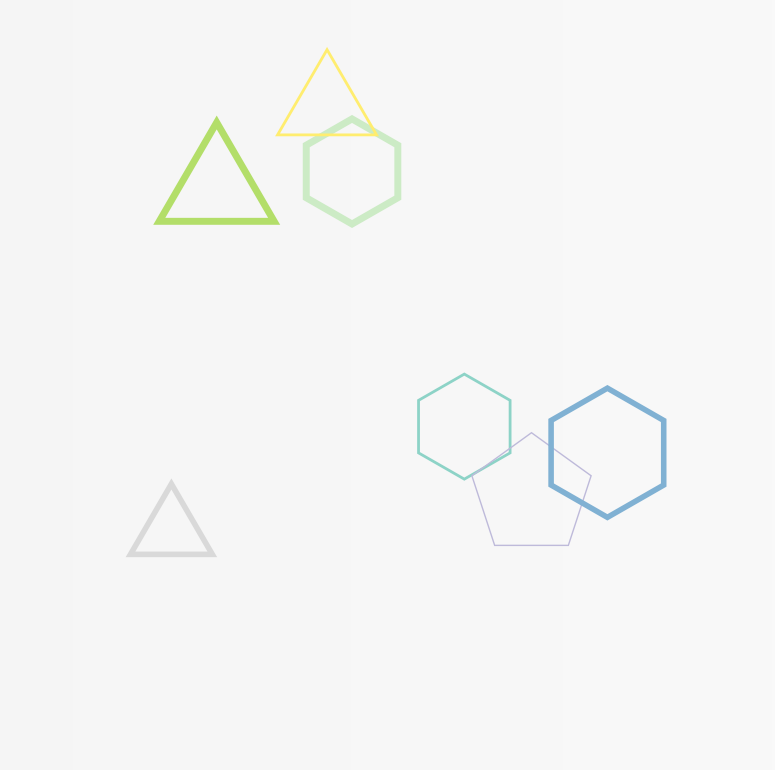[{"shape": "hexagon", "thickness": 1, "radius": 0.34, "center": [0.599, 0.446]}, {"shape": "pentagon", "thickness": 0.5, "radius": 0.4, "center": [0.686, 0.357]}, {"shape": "hexagon", "thickness": 2, "radius": 0.42, "center": [0.784, 0.412]}, {"shape": "triangle", "thickness": 2.5, "radius": 0.43, "center": [0.28, 0.755]}, {"shape": "triangle", "thickness": 2, "radius": 0.3, "center": [0.221, 0.311]}, {"shape": "hexagon", "thickness": 2.5, "radius": 0.34, "center": [0.454, 0.777]}, {"shape": "triangle", "thickness": 1, "radius": 0.37, "center": [0.422, 0.862]}]